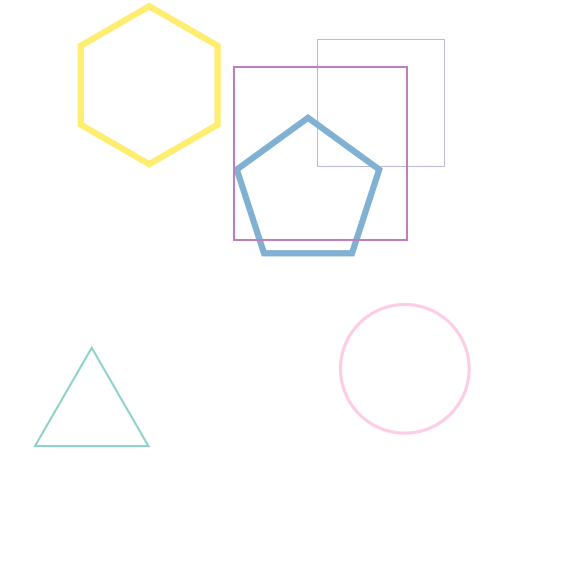[{"shape": "triangle", "thickness": 1, "radius": 0.57, "center": [0.159, 0.283]}, {"shape": "square", "thickness": 0.5, "radius": 0.55, "center": [0.659, 0.822]}, {"shape": "pentagon", "thickness": 3, "radius": 0.65, "center": [0.533, 0.665]}, {"shape": "circle", "thickness": 1.5, "radius": 0.56, "center": [0.701, 0.361]}, {"shape": "square", "thickness": 1, "radius": 0.75, "center": [0.554, 0.733]}, {"shape": "hexagon", "thickness": 3, "radius": 0.68, "center": [0.258, 0.852]}]